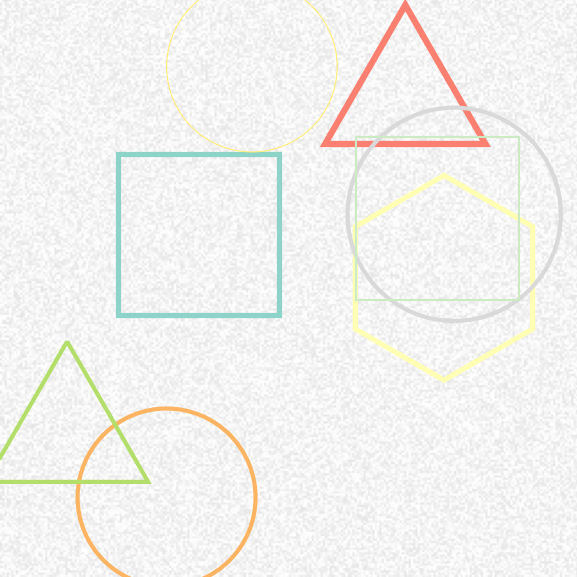[{"shape": "square", "thickness": 2.5, "radius": 0.7, "center": [0.343, 0.593]}, {"shape": "hexagon", "thickness": 2.5, "radius": 0.89, "center": [0.769, 0.518]}, {"shape": "triangle", "thickness": 3, "radius": 0.8, "center": [0.702, 0.83]}, {"shape": "circle", "thickness": 2, "radius": 0.77, "center": [0.288, 0.138]}, {"shape": "triangle", "thickness": 2, "radius": 0.81, "center": [0.116, 0.246]}, {"shape": "circle", "thickness": 2, "radius": 0.92, "center": [0.787, 0.628]}, {"shape": "square", "thickness": 1, "radius": 0.71, "center": [0.758, 0.62]}, {"shape": "circle", "thickness": 0.5, "radius": 0.74, "center": [0.436, 0.884]}]